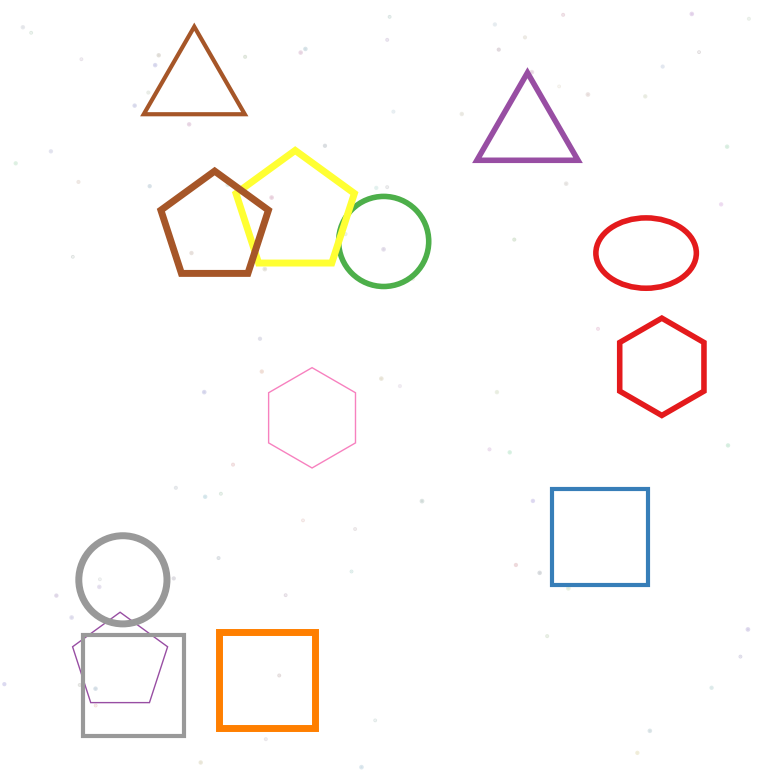[{"shape": "hexagon", "thickness": 2, "radius": 0.32, "center": [0.86, 0.524]}, {"shape": "oval", "thickness": 2, "radius": 0.33, "center": [0.839, 0.671]}, {"shape": "square", "thickness": 1.5, "radius": 0.31, "center": [0.779, 0.302]}, {"shape": "circle", "thickness": 2, "radius": 0.29, "center": [0.498, 0.686]}, {"shape": "triangle", "thickness": 2, "radius": 0.38, "center": [0.685, 0.83]}, {"shape": "pentagon", "thickness": 0.5, "radius": 0.32, "center": [0.156, 0.14]}, {"shape": "square", "thickness": 2.5, "radius": 0.31, "center": [0.347, 0.117]}, {"shape": "pentagon", "thickness": 2.5, "radius": 0.4, "center": [0.383, 0.724]}, {"shape": "pentagon", "thickness": 2.5, "radius": 0.37, "center": [0.279, 0.704]}, {"shape": "triangle", "thickness": 1.5, "radius": 0.38, "center": [0.252, 0.89]}, {"shape": "hexagon", "thickness": 0.5, "radius": 0.33, "center": [0.405, 0.457]}, {"shape": "square", "thickness": 1.5, "radius": 0.33, "center": [0.173, 0.11]}, {"shape": "circle", "thickness": 2.5, "radius": 0.29, "center": [0.16, 0.247]}]